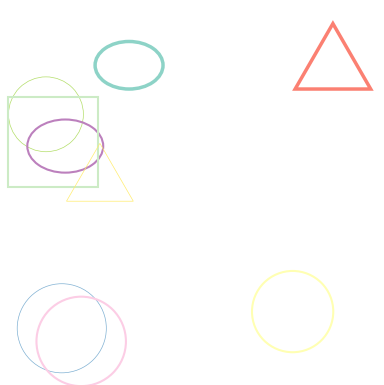[{"shape": "oval", "thickness": 2.5, "radius": 0.44, "center": [0.335, 0.83]}, {"shape": "circle", "thickness": 1.5, "radius": 0.53, "center": [0.76, 0.191]}, {"shape": "triangle", "thickness": 2.5, "radius": 0.57, "center": [0.865, 0.825]}, {"shape": "circle", "thickness": 0.5, "radius": 0.58, "center": [0.16, 0.147]}, {"shape": "circle", "thickness": 0.5, "radius": 0.49, "center": [0.119, 0.703]}, {"shape": "circle", "thickness": 1.5, "radius": 0.58, "center": [0.211, 0.113]}, {"shape": "oval", "thickness": 1.5, "radius": 0.49, "center": [0.17, 0.621]}, {"shape": "square", "thickness": 1.5, "radius": 0.59, "center": [0.138, 0.631]}, {"shape": "triangle", "thickness": 0.5, "radius": 0.5, "center": [0.259, 0.527]}]